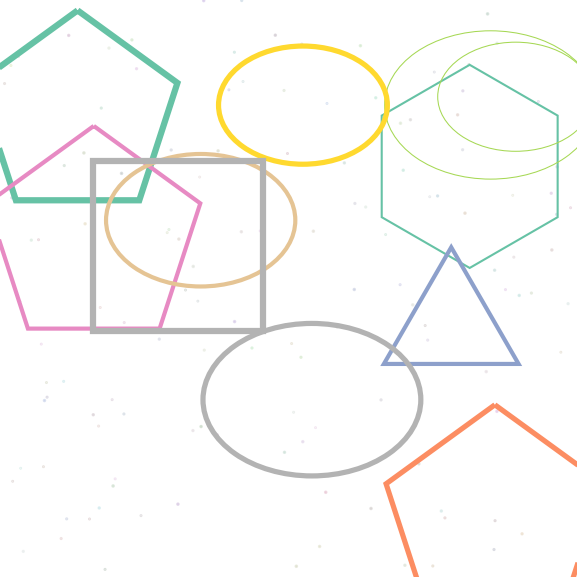[{"shape": "hexagon", "thickness": 1, "radius": 0.88, "center": [0.813, 0.711]}, {"shape": "pentagon", "thickness": 3, "radius": 0.91, "center": [0.134, 0.799]}, {"shape": "pentagon", "thickness": 2.5, "radius": 0.99, "center": [0.857, 0.1]}, {"shape": "triangle", "thickness": 2, "radius": 0.67, "center": [0.781, 0.436]}, {"shape": "pentagon", "thickness": 2, "radius": 0.97, "center": [0.162, 0.587]}, {"shape": "oval", "thickness": 0.5, "radius": 0.92, "center": [0.85, 0.817]}, {"shape": "oval", "thickness": 0.5, "radius": 0.67, "center": [0.893, 0.832]}, {"shape": "oval", "thickness": 2.5, "radius": 0.73, "center": [0.525, 0.817]}, {"shape": "oval", "thickness": 2, "radius": 0.82, "center": [0.347, 0.618]}, {"shape": "square", "thickness": 3, "radius": 0.74, "center": [0.308, 0.573]}, {"shape": "oval", "thickness": 2.5, "radius": 0.94, "center": [0.54, 0.307]}]